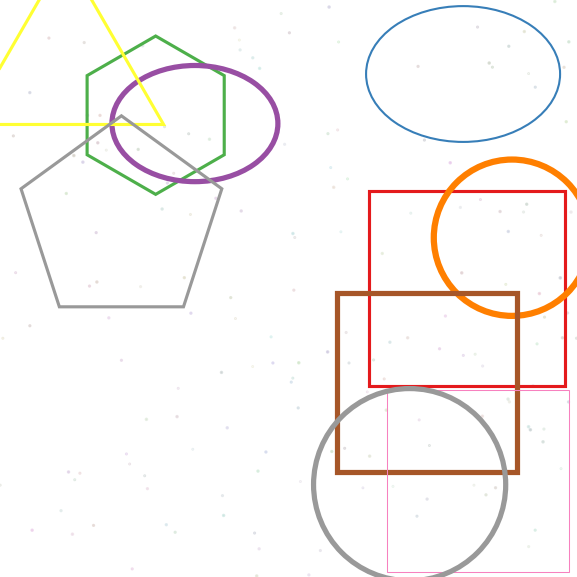[{"shape": "square", "thickness": 1.5, "radius": 0.84, "center": [0.809, 0.5]}, {"shape": "oval", "thickness": 1, "radius": 0.84, "center": [0.802, 0.871]}, {"shape": "hexagon", "thickness": 1.5, "radius": 0.69, "center": [0.27, 0.8]}, {"shape": "oval", "thickness": 2.5, "radius": 0.72, "center": [0.338, 0.785]}, {"shape": "circle", "thickness": 3, "radius": 0.68, "center": [0.887, 0.588]}, {"shape": "triangle", "thickness": 1.5, "radius": 0.98, "center": [0.113, 0.882]}, {"shape": "square", "thickness": 2.5, "radius": 0.78, "center": [0.739, 0.337]}, {"shape": "square", "thickness": 0.5, "radius": 0.79, "center": [0.828, 0.167]}, {"shape": "circle", "thickness": 2.5, "radius": 0.83, "center": [0.709, 0.16]}, {"shape": "pentagon", "thickness": 1.5, "radius": 0.91, "center": [0.21, 0.616]}]